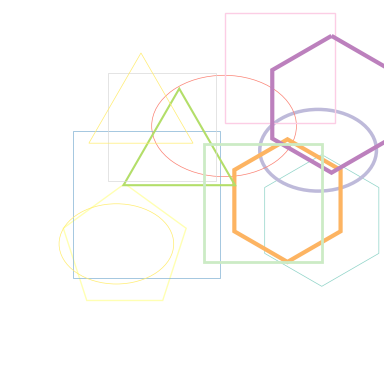[{"shape": "hexagon", "thickness": 0.5, "radius": 0.86, "center": [0.836, 0.427]}, {"shape": "pentagon", "thickness": 1, "radius": 0.84, "center": [0.324, 0.355]}, {"shape": "oval", "thickness": 2.5, "radius": 0.76, "center": [0.826, 0.61]}, {"shape": "oval", "thickness": 0.5, "radius": 0.94, "center": [0.582, 0.673]}, {"shape": "square", "thickness": 0.5, "radius": 0.95, "center": [0.381, 0.468]}, {"shape": "hexagon", "thickness": 3, "radius": 0.8, "center": [0.747, 0.479]}, {"shape": "triangle", "thickness": 1.5, "radius": 0.84, "center": [0.466, 0.603]}, {"shape": "square", "thickness": 1, "radius": 0.72, "center": [0.727, 0.823]}, {"shape": "square", "thickness": 0.5, "radius": 0.7, "center": [0.42, 0.669]}, {"shape": "hexagon", "thickness": 3, "radius": 0.89, "center": [0.861, 0.729]}, {"shape": "square", "thickness": 2, "radius": 0.77, "center": [0.683, 0.473]}, {"shape": "triangle", "thickness": 0.5, "radius": 0.78, "center": [0.366, 0.706]}, {"shape": "oval", "thickness": 0.5, "radius": 0.74, "center": [0.302, 0.367]}]